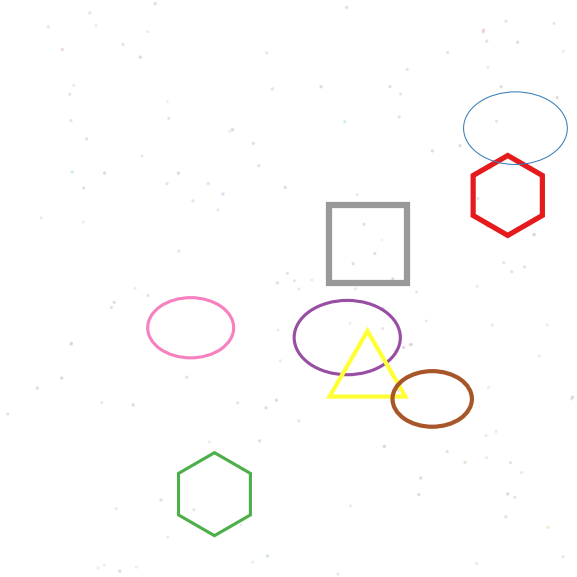[{"shape": "hexagon", "thickness": 2.5, "radius": 0.35, "center": [0.879, 0.661]}, {"shape": "oval", "thickness": 0.5, "radius": 0.45, "center": [0.893, 0.777]}, {"shape": "hexagon", "thickness": 1.5, "radius": 0.36, "center": [0.371, 0.143]}, {"shape": "oval", "thickness": 1.5, "radius": 0.46, "center": [0.601, 0.415]}, {"shape": "triangle", "thickness": 2, "radius": 0.38, "center": [0.636, 0.35]}, {"shape": "oval", "thickness": 2, "radius": 0.34, "center": [0.748, 0.308]}, {"shape": "oval", "thickness": 1.5, "radius": 0.37, "center": [0.33, 0.432]}, {"shape": "square", "thickness": 3, "radius": 0.34, "center": [0.638, 0.577]}]